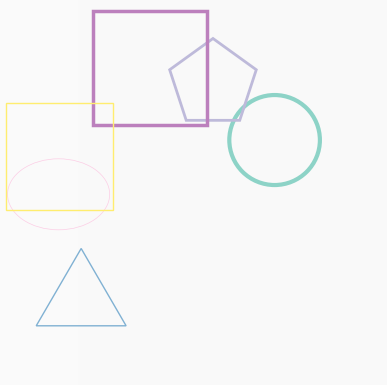[{"shape": "circle", "thickness": 3, "radius": 0.58, "center": [0.709, 0.636]}, {"shape": "pentagon", "thickness": 2, "radius": 0.59, "center": [0.55, 0.783]}, {"shape": "triangle", "thickness": 1, "radius": 0.67, "center": [0.209, 0.221]}, {"shape": "oval", "thickness": 0.5, "radius": 0.66, "center": [0.151, 0.495]}, {"shape": "square", "thickness": 2.5, "radius": 0.74, "center": [0.387, 0.823]}, {"shape": "square", "thickness": 1, "radius": 0.69, "center": [0.154, 0.594]}]